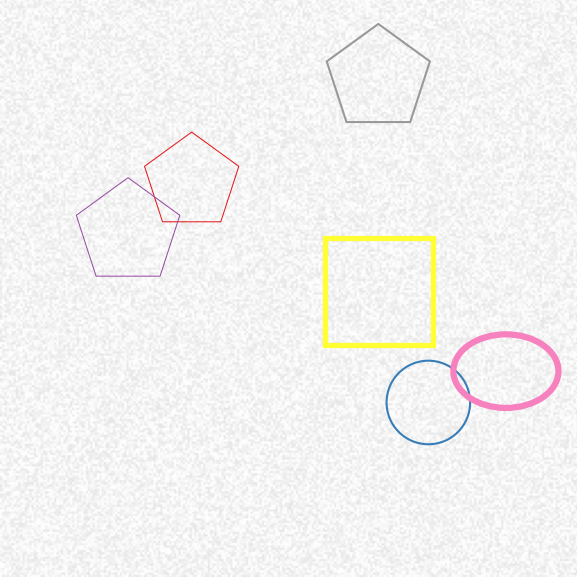[{"shape": "pentagon", "thickness": 0.5, "radius": 0.43, "center": [0.332, 0.685]}, {"shape": "circle", "thickness": 1, "radius": 0.36, "center": [0.742, 0.302]}, {"shape": "pentagon", "thickness": 0.5, "radius": 0.47, "center": [0.222, 0.597]}, {"shape": "square", "thickness": 2.5, "radius": 0.46, "center": [0.656, 0.494]}, {"shape": "oval", "thickness": 3, "radius": 0.46, "center": [0.876, 0.356]}, {"shape": "pentagon", "thickness": 1, "radius": 0.47, "center": [0.655, 0.864]}]